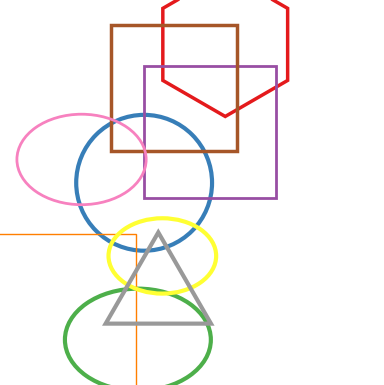[{"shape": "hexagon", "thickness": 2.5, "radius": 0.94, "center": [0.585, 0.885]}, {"shape": "circle", "thickness": 3, "radius": 0.88, "center": [0.374, 0.525]}, {"shape": "oval", "thickness": 3, "radius": 0.95, "center": [0.358, 0.118]}, {"shape": "square", "thickness": 2, "radius": 0.86, "center": [0.545, 0.657]}, {"shape": "square", "thickness": 1, "radius": 0.99, "center": [0.157, 0.194]}, {"shape": "oval", "thickness": 3, "radius": 0.7, "center": [0.422, 0.335]}, {"shape": "square", "thickness": 2.5, "radius": 0.82, "center": [0.451, 0.771]}, {"shape": "oval", "thickness": 2, "radius": 0.84, "center": [0.212, 0.586]}, {"shape": "triangle", "thickness": 3, "radius": 0.79, "center": [0.411, 0.238]}]